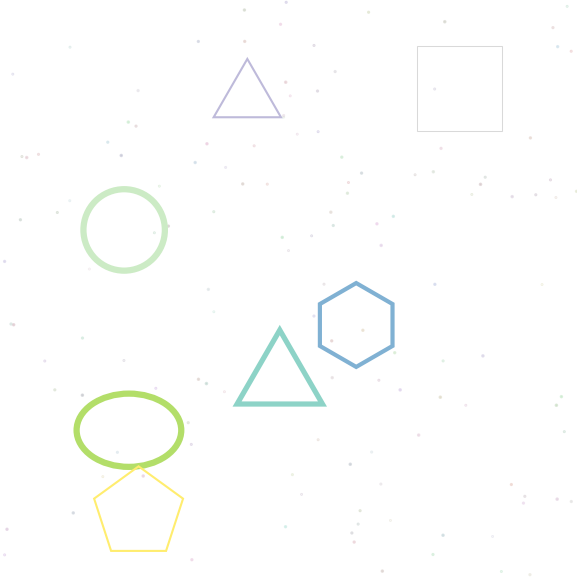[{"shape": "triangle", "thickness": 2.5, "radius": 0.43, "center": [0.484, 0.342]}, {"shape": "triangle", "thickness": 1, "radius": 0.34, "center": [0.428, 0.83]}, {"shape": "hexagon", "thickness": 2, "radius": 0.36, "center": [0.617, 0.436]}, {"shape": "oval", "thickness": 3, "radius": 0.45, "center": [0.223, 0.254]}, {"shape": "square", "thickness": 0.5, "radius": 0.37, "center": [0.795, 0.845]}, {"shape": "circle", "thickness": 3, "radius": 0.35, "center": [0.215, 0.601]}, {"shape": "pentagon", "thickness": 1, "radius": 0.4, "center": [0.24, 0.111]}]